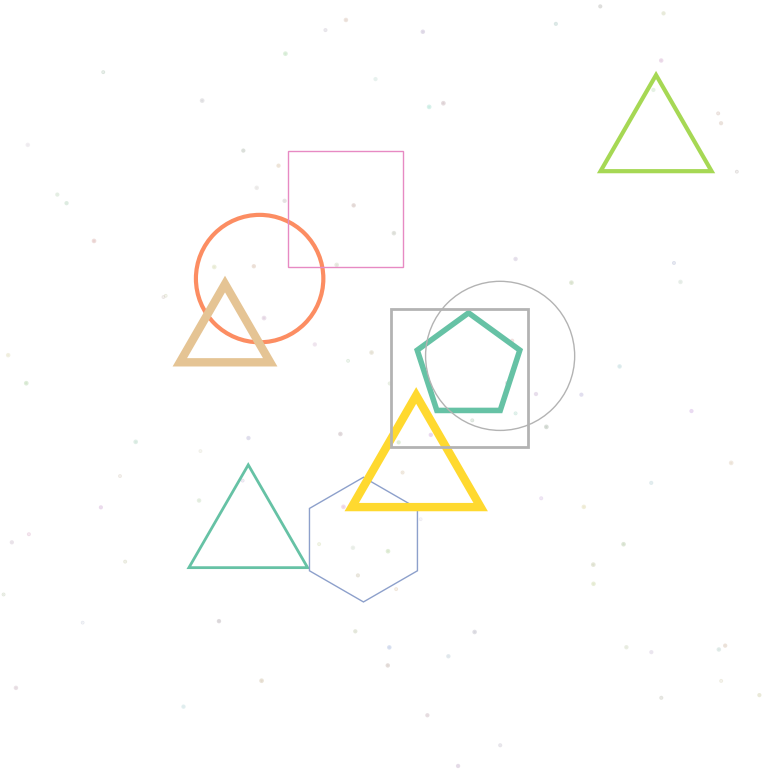[{"shape": "triangle", "thickness": 1, "radius": 0.45, "center": [0.322, 0.307]}, {"shape": "pentagon", "thickness": 2, "radius": 0.35, "center": [0.608, 0.524]}, {"shape": "circle", "thickness": 1.5, "radius": 0.41, "center": [0.337, 0.638]}, {"shape": "hexagon", "thickness": 0.5, "radius": 0.4, "center": [0.472, 0.299]}, {"shape": "square", "thickness": 0.5, "radius": 0.38, "center": [0.449, 0.729]}, {"shape": "triangle", "thickness": 1.5, "radius": 0.42, "center": [0.852, 0.819]}, {"shape": "triangle", "thickness": 3, "radius": 0.48, "center": [0.541, 0.39]}, {"shape": "triangle", "thickness": 3, "radius": 0.34, "center": [0.292, 0.563]}, {"shape": "square", "thickness": 1, "radius": 0.45, "center": [0.597, 0.509]}, {"shape": "circle", "thickness": 0.5, "radius": 0.48, "center": [0.65, 0.538]}]